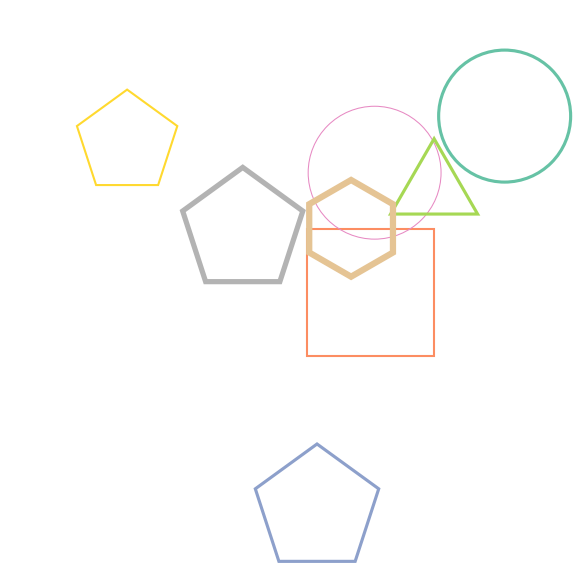[{"shape": "circle", "thickness": 1.5, "radius": 0.57, "center": [0.874, 0.798]}, {"shape": "square", "thickness": 1, "radius": 0.55, "center": [0.641, 0.492]}, {"shape": "pentagon", "thickness": 1.5, "radius": 0.56, "center": [0.549, 0.118]}, {"shape": "circle", "thickness": 0.5, "radius": 0.58, "center": [0.649, 0.7]}, {"shape": "triangle", "thickness": 1.5, "radius": 0.43, "center": [0.752, 0.672]}, {"shape": "pentagon", "thickness": 1, "radius": 0.46, "center": [0.22, 0.753]}, {"shape": "hexagon", "thickness": 3, "radius": 0.42, "center": [0.608, 0.604]}, {"shape": "pentagon", "thickness": 2.5, "radius": 0.55, "center": [0.42, 0.6]}]